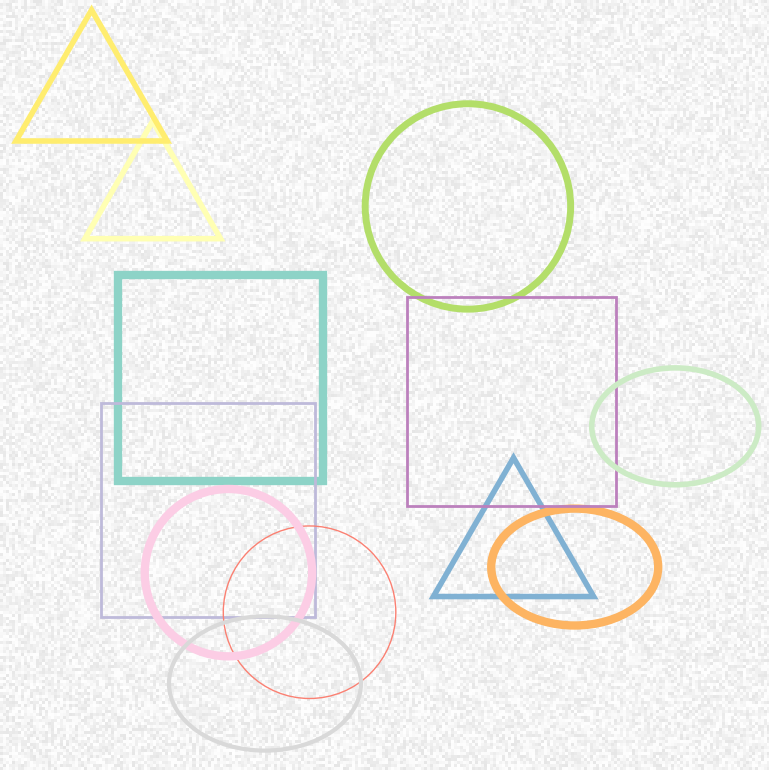[{"shape": "square", "thickness": 3, "radius": 0.67, "center": [0.286, 0.509]}, {"shape": "triangle", "thickness": 2, "radius": 0.51, "center": [0.198, 0.741]}, {"shape": "square", "thickness": 1, "radius": 0.7, "center": [0.27, 0.338]}, {"shape": "circle", "thickness": 0.5, "radius": 0.56, "center": [0.402, 0.205]}, {"shape": "triangle", "thickness": 2, "radius": 0.6, "center": [0.667, 0.285]}, {"shape": "oval", "thickness": 3, "radius": 0.54, "center": [0.746, 0.264]}, {"shape": "circle", "thickness": 2.5, "radius": 0.67, "center": [0.608, 0.732]}, {"shape": "circle", "thickness": 3, "radius": 0.54, "center": [0.297, 0.256]}, {"shape": "oval", "thickness": 1.5, "radius": 0.62, "center": [0.344, 0.112]}, {"shape": "square", "thickness": 1, "radius": 0.68, "center": [0.665, 0.478]}, {"shape": "oval", "thickness": 2, "radius": 0.54, "center": [0.877, 0.446]}, {"shape": "triangle", "thickness": 2, "radius": 0.57, "center": [0.119, 0.874]}]